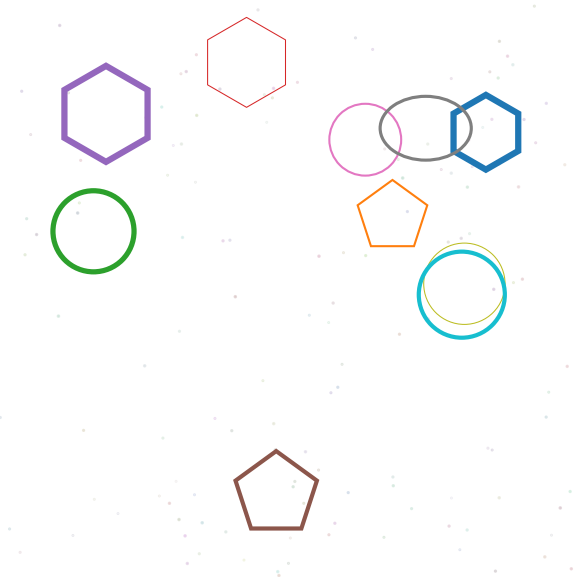[{"shape": "hexagon", "thickness": 3, "radius": 0.32, "center": [0.841, 0.77]}, {"shape": "pentagon", "thickness": 1, "radius": 0.32, "center": [0.68, 0.624]}, {"shape": "circle", "thickness": 2.5, "radius": 0.35, "center": [0.162, 0.599]}, {"shape": "hexagon", "thickness": 0.5, "radius": 0.39, "center": [0.427, 0.891]}, {"shape": "hexagon", "thickness": 3, "radius": 0.42, "center": [0.184, 0.802]}, {"shape": "pentagon", "thickness": 2, "radius": 0.37, "center": [0.478, 0.144]}, {"shape": "circle", "thickness": 1, "radius": 0.31, "center": [0.632, 0.757]}, {"shape": "oval", "thickness": 1.5, "radius": 0.39, "center": [0.737, 0.777]}, {"shape": "circle", "thickness": 0.5, "radius": 0.35, "center": [0.804, 0.508]}, {"shape": "circle", "thickness": 2, "radius": 0.37, "center": [0.8, 0.489]}]